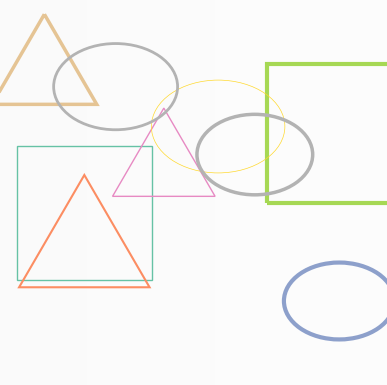[{"shape": "square", "thickness": 1, "radius": 0.87, "center": [0.218, 0.446]}, {"shape": "triangle", "thickness": 1.5, "radius": 0.97, "center": [0.218, 0.351]}, {"shape": "oval", "thickness": 3, "radius": 0.71, "center": [0.875, 0.218]}, {"shape": "triangle", "thickness": 1, "radius": 0.76, "center": [0.423, 0.566]}, {"shape": "square", "thickness": 3, "radius": 0.9, "center": [0.868, 0.654]}, {"shape": "oval", "thickness": 0.5, "radius": 0.86, "center": [0.563, 0.671]}, {"shape": "triangle", "thickness": 2.5, "radius": 0.78, "center": [0.115, 0.807]}, {"shape": "oval", "thickness": 2, "radius": 0.8, "center": [0.298, 0.775]}, {"shape": "oval", "thickness": 2.5, "radius": 0.75, "center": [0.658, 0.599]}]